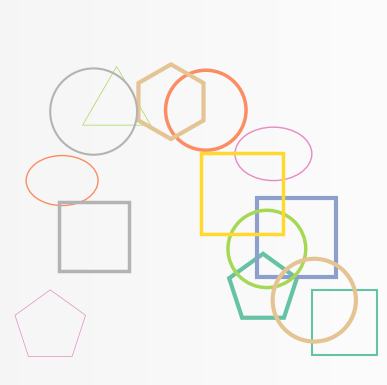[{"shape": "square", "thickness": 1.5, "radius": 0.42, "center": [0.888, 0.162]}, {"shape": "pentagon", "thickness": 3, "radius": 0.46, "center": [0.679, 0.249]}, {"shape": "circle", "thickness": 2.5, "radius": 0.52, "center": [0.531, 0.714]}, {"shape": "oval", "thickness": 1, "radius": 0.46, "center": [0.16, 0.531]}, {"shape": "square", "thickness": 3, "radius": 0.51, "center": [0.764, 0.383]}, {"shape": "pentagon", "thickness": 0.5, "radius": 0.48, "center": [0.13, 0.151]}, {"shape": "oval", "thickness": 1, "radius": 0.5, "center": [0.706, 0.6]}, {"shape": "circle", "thickness": 2.5, "radius": 0.5, "center": [0.689, 0.353]}, {"shape": "triangle", "thickness": 0.5, "radius": 0.51, "center": [0.301, 0.726]}, {"shape": "square", "thickness": 2.5, "radius": 0.53, "center": [0.625, 0.498]}, {"shape": "hexagon", "thickness": 3, "radius": 0.48, "center": [0.441, 0.736]}, {"shape": "circle", "thickness": 3, "radius": 0.54, "center": [0.811, 0.22]}, {"shape": "square", "thickness": 2.5, "radius": 0.45, "center": [0.242, 0.385]}, {"shape": "circle", "thickness": 1.5, "radius": 0.56, "center": [0.242, 0.71]}]